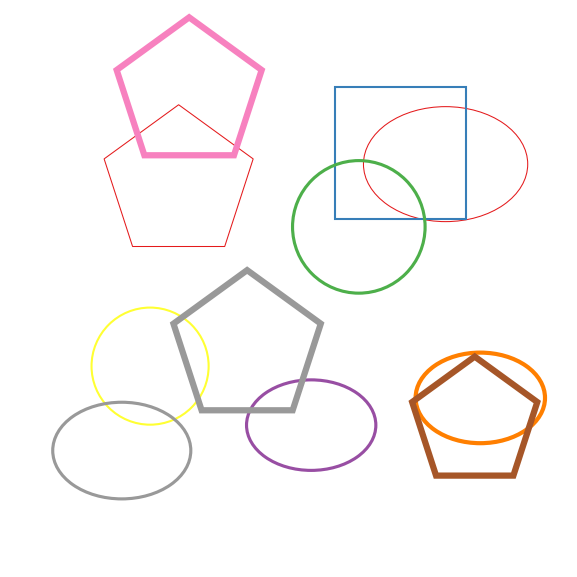[{"shape": "pentagon", "thickness": 0.5, "radius": 0.68, "center": [0.309, 0.682]}, {"shape": "oval", "thickness": 0.5, "radius": 0.71, "center": [0.772, 0.715]}, {"shape": "square", "thickness": 1, "radius": 0.57, "center": [0.694, 0.734]}, {"shape": "circle", "thickness": 1.5, "radius": 0.57, "center": [0.621, 0.606]}, {"shape": "oval", "thickness": 1.5, "radius": 0.56, "center": [0.539, 0.263]}, {"shape": "oval", "thickness": 2, "radius": 0.56, "center": [0.832, 0.31]}, {"shape": "circle", "thickness": 1, "radius": 0.51, "center": [0.26, 0.365]}, {"shape": "pentagon", "thickness": 3, "radius": 0.57, "center": [0.822, 0.268]}, {"shape": "pentagon", "thickness": 3, "radius": 0.66, "center": [0.328, 0.837]}, {"shape": "oval", "thickness": 1.5, "radius": 0.6, "center": [0.211, 0.219]}, {"shape": "pentagon", "thickness": 3, "radius": 0.67, "center": [0.428, 0.397]}]